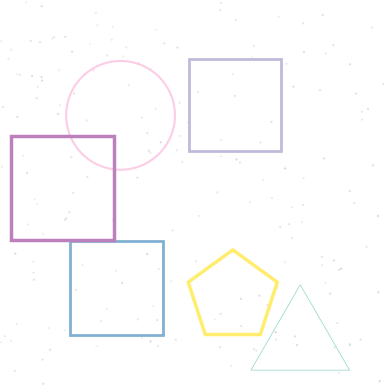[{"shape": "triangle", "thickness": 0.5, "radius": 0.74, "center": [0.78, 0.113]}, {"shape": "square", "thickness": 2, "radius": 0.6, "center": [0.61, 0.727]}, {"shape": "square", "thickness": 2, "radius": 0.61, "center": [0.303, 0.252]}, {"shape": "circle", "thickness": 1.5, "radius": 0.71, "center": [0.313, 0.7]}, {"shape": "square", "thickness": 2.5, "radius": 0.67, "center": [0.163, 0.511]}, {"shape": "pentagon", "thickness": 2.5, "radius": 0.61, "center": [0.605, 0.229]}]